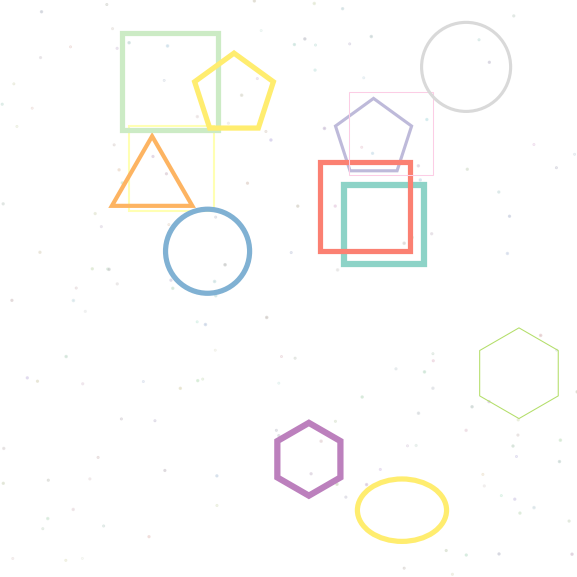[{"shape": "square", "thickness": 3, "radius": 0.35, "center": [0.666, 0.611]}, {"shape": "square", "thickness": 1, "radius": 0.37, "center": [0.298, 0.707]}, {"shape": "pentagon", "thickness": 1.5, "radius": 0.35, "center": [0.647, 0.759]}, {"shape": "square", "thickness": 2.5, "radius": 0.39, "center": [0.632, 0.642]}, {"shape": "circle", "thickness": 2.5, "radius": 0.36, "center": [0.359, 0.564]}, {"shape": "triangle", "thickness": 2, "radius": 0.4, "center": [0.263, 0.683]}, {"shape": "hexagon", "thickness": 0.5, "radius": 0.39, "center": [0.899, 0.353]}, {"shape": "square", "thickness": 0.5, "radius": 0.36, "center": [0.677, 0.768]}, {"shape": "circle", "thickness": 1.5, "radius": 0.39, "center": [0.807, 0.883]}, {"shape": "hexagon", "thickness": 3, "radius": 0.32, "center": [0.535, 0.204]}, {"shape": "square", "thickness": 2.5, "radius": 0.42, "center": [0.294, 0.858]}, {"shape": "pentagon", "thickness": 2.5, "radius": 0.36, "center": [0.405, 0.835]}, {"shape": "oval", "thickness": 2.5, "radius": 0.39, "center": [0.696, 0.116]}]